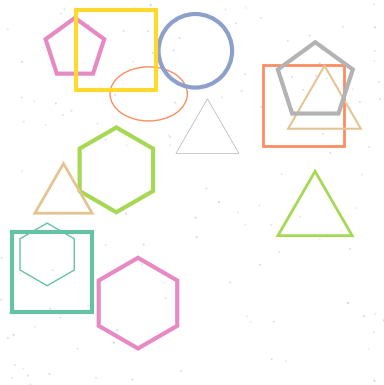[{"shape": "hexagon", "thickness": 1, "radius": 0.41, "center": [0.122, 0.339]}, {"shape": "square", "thickness": 3, "radius": 0.52, "center": [0.135, 0.294]}, {"shape": "oval", "thickness": 1, "radius": 0.5, "center": [0.386, 0.756]}, {"shape": "square", "thickness": 2, "radius": 0.53, "center": [0.788, 0.726]}, {"shape": "circle", "thickness": 3, "radius": 0.48, "center": [0.507, 0.868]}, {"shape": "hexagon", "thickness": 3, "radius": 0.59, "center": [0.358, 0.213]}, {"shape": "pentagon", "thickness": 3, "radius": 0.4, "center": [0.195, 0.873]}, {"shape": "hexagon", "thickness": 3, "radius": 0.55, "center": [0.302, 0.559]}, {"shape": "triangle", "thickness": 2, "radius": 0.56, "center": [0.818, 0.444]}, {"shape": "square", "thickness": 3, "radius": 0.52, "center": [0.301, 0.871]}, {"shape": "triangle", "thickness": 1.5, "radius": 0.55, "center": [0.843, 0.72]}, {"shape": "triangle", "thickness": 2, "radius": 0.43, "center": [0.165, 0.489]}, {"shape": "triangle", "thickness": 0.5, "radius": 0.47, "center": [0.539, 0.649]}, {"shape": "pentagon", "thickness": 3, "radius": 0.51, "center": [0.819, 0.788]}]